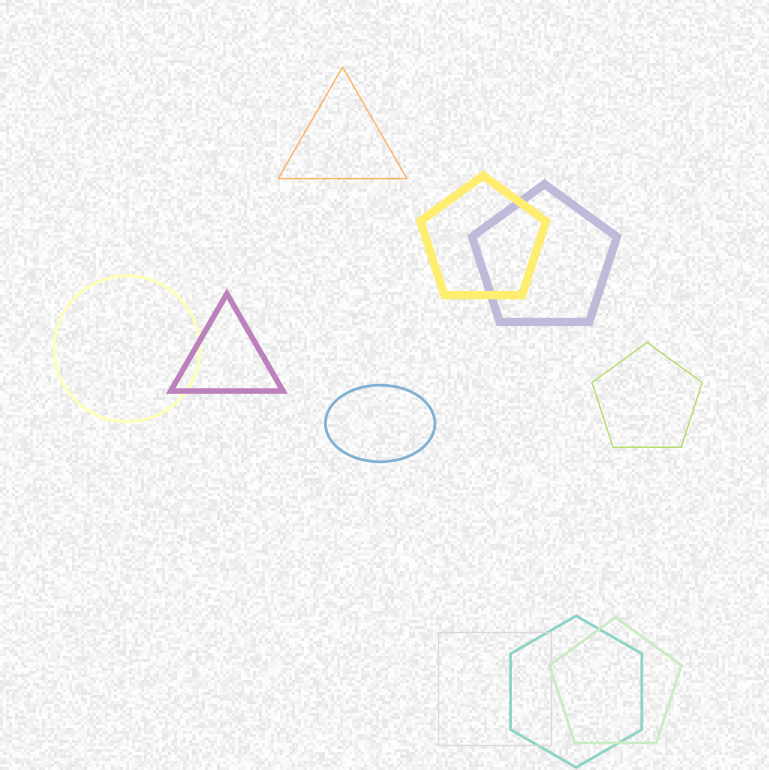[{"shape": "hexagon", "thickness": 1, "radius": 0.49, "center": [0.748, 0.102]}, {"shape": "circle", "thickness": 1, "radius": 0.47, "center": [0.165, 0.547]}, {"shape": "pentagon", "thickness": 3, "radius": 0.49, "center": [0.707, 0.662]}, {"shape": "oval", "thickness": 1, "radius": 0.36, "center": [0.494, 0.45]}, {"shape": "triangle", "thickness": 0.5, "radius": 0.48, "center": [0.445, 0.816]}, {"shape": "pentagon", "thickness": 0.5, "radius": 0.38, "center": [0.84, 0.48]}, {"shape": "square", "thickness": 0.5, "radius": 0.37, "center": [0.642, 0.106]}, {"shape": "triangle", "thickness": 2, "radius": 0.42, "center": [0.295, 0.534]}, {"shape": "pentagon", "thickness": 1, "radius": 0.45, "center": [0.799, 0.108]}, {"shape": "pentagon", "thickness": 3, "radius": 0.43, "center": [0.628, 0.686]}]